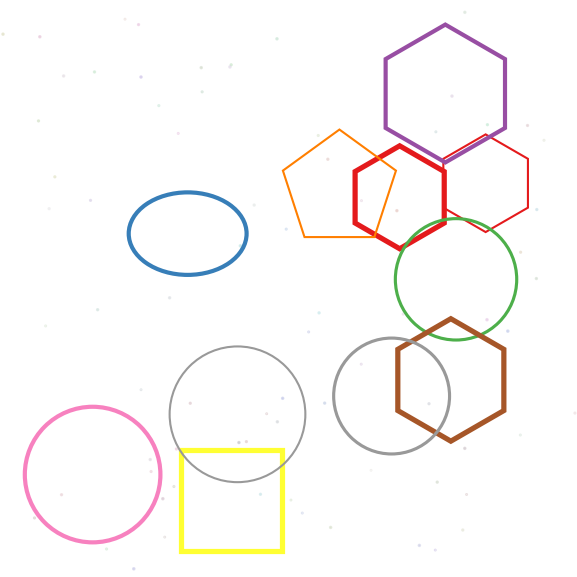[{"shape": "hexagon", "thickness": 1, "radius": 0.42, "center": [0.841, 0.682]}, {"shape": "hexagon", "thickness": 2.5, "radius": 0.45, "center": [0.692, 0.658]}, {"shape": "oval", "thickness": 2, "radius": 0.51, "center": [0.325, 0.595]}, {"shape": "circle", "thickness": 1.5, "radius": 0.53, "center": [0.79, 0.515]}, {"shape": "hexagon", "thickness": 2, "radius": 0.6, "center": [0.771, 0.837]}, {"shape": "pentagon", "thickness": 1, "radius": 0.51, "center": [0.588, 0.672]}, {"shape": "square", "thickness": 2.5, "radius": 0.44, "center": [0.4, 0.132]}, {"shape": "hexagon", "thickness": 2.5, "radius": 0.53, "center": [0.781, 0.341]}, {"shape": "circle", "thickness": 2, "radius": 0.59, "center": [0.16, 0.177]}, {"shape": "circle", "thickness": 1.5, "radius": 0.5, "center": [0.678, 0.313]}, {"shape": "circle", "thickness": 1, "radius": 0.59, "center": [0.411, 0.282]}]